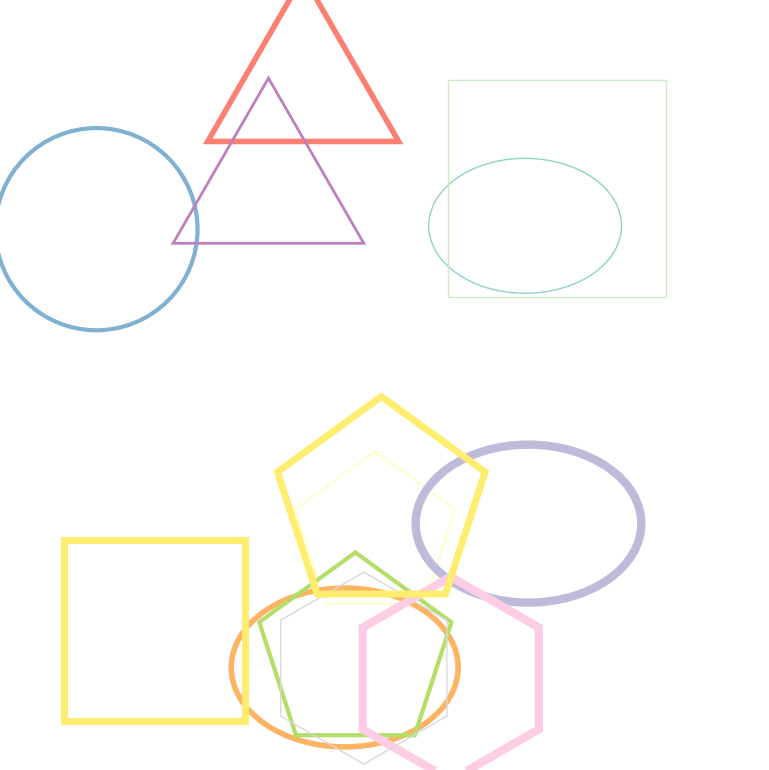[{"shape": "oval", "thickness": 0.5, "radius": 0.63, "center": [0.682, 0.707]}, {"shape": "pentagon", "thickness": 0.5, "radius": 0.55, "center": [0.487, 0.305]}, {"shape": "oval", "thickness": 3, "radius": 0.73, "center": [0.686, 0.32]}, {"shape": "triangle", "thickness": 2, "radius": 0.72, "center": [0.394, 0.888]}, {"shape": "circle", "thickness": 1.5, "radius": 0.66, "center": [0.125, 0.702]}, {"shape": "oval", "thickness": 2, "radius": 0.74, "center": [0.448, 0.133]}, {"shape": "pentagon", "thickness": 1.5, "radius": 0.66, "center": [0.461, 0.151]}, {"shape": "hexagon", "thickness": 3, "radius": 0.66, "center": [0.585, 0.119]}, {"shape": "hexagon", "thickness": 0.5, "radius": 0.62, "center": [0.473, 0.132]}, {"shape": "triangle", "thickness": 1, "radius": 0.71, "center": [0.349, 0.756]}, {"shape": "square", "thickness": 0.5, "radius": 0.71, "center": [0.724, 0.755]}, {"shape": "square", "thickness": 2.5, "radius": 0.59, "center": [0.201, 0.181]}, {"shape": "pentagon", "thickness": 2.5, "radius": 0.71, "center": [0.495, 0.343]}]